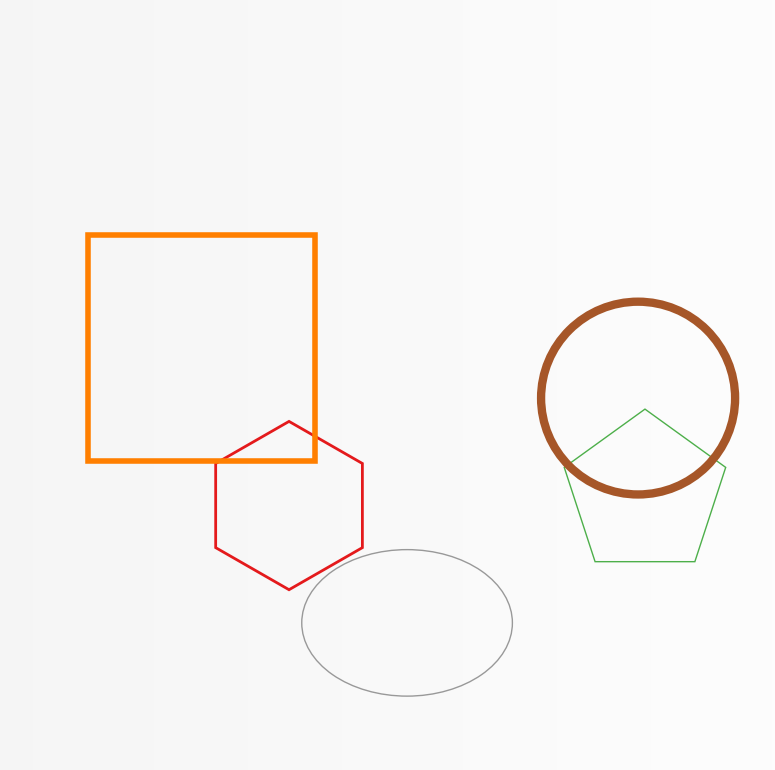[{"shape": "hexagon", "thickness": 1, "radius": 0.55, "center": [0.373, 0.343]}, {"shape": "pentagon", "thickness": 0.5, "radius": 0.55, "center": [0.832, 0.359]}, {"shape": "square", "thickness": 2, "radius": 0.73, "center": [0.26, 0.548]}, {"shape": "circle", "thickness": 3, "radius": 0.63, "center": [0.823, 0.483]}, {"shape": "oval", "thickness": 0.5, "radius": 0.68, "center": [0.525, 0.191]}]